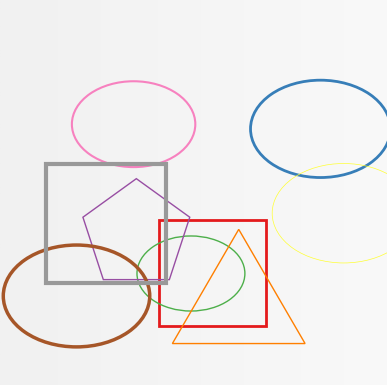[{"shape": "square", "thickness": 2, "radius": 0.69, "center": [0.548, 0.292]}, {"shape": "oval", "thickness": 2, "radius": 0.9, "center": [0.827, 0.665]}, {"shape": "oval", "thickness": 1, "radius": 0.7, "center": [0.493, 0.29]}, {"shape": "pentagon", "thickness": 1, "radius": 0.72, "center": [0.352, 0.391]}, {"shape": "triangle", "thickness": 1, "radius": 0.99, "center": [0.616, 0.207]}, {"shape": "oval", "thickness": 0.5, "radius": 0.92, "center": [0.887, 0.446]}, {"shape": "oval", "thickness": 2.5, "radius": 0.94, "center": [0.197, 0.231]}, {"shape": "oval", "thickness": 1.5, "radius": 0.8, "center": [0.345, 0.677]}, {"shape": "square", "thickness": 3, "radius": 0.78, "center": [0.274, 0.419]}]